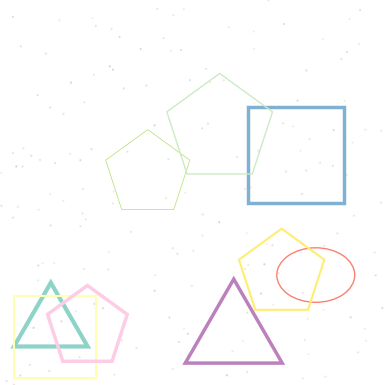[{"shape": "triangle", "thickness": 3, "radius": 0.55, "center": [0.132, 0.155]}, {"shape": "square", "thickness": 1.5, "radius": 0.53, "center": [0.142, 0.125]}, {"shape": "oval", "thickness": 1, "radius": 0.51, "center": [0.82, 0.286]}, {"shape": "square", "thickness": 2.5, "radius": 0.62, "center": [0.769, 0.596]}, {"shape": "pentagon", "thickness": 0.5, "radius": 0.57, "center": [0.384, 0.548]}, {"shape": "pentagon", "thickness": 2.5, "radius": 0.54, "center": [0.227, 0.15]}, {"shape": "triangle", "thickness": 2.5, "radius": 0.73, "center": [0.607, 0.13]}, {"shape": "pentagon", "thickness": 1, "radius": 0.72, "center": [0.571, 0.665]}, {"shape": "pentagon", "thickness": 1.5, "radius": 0.58, "center": [0.732, 0.29]}]